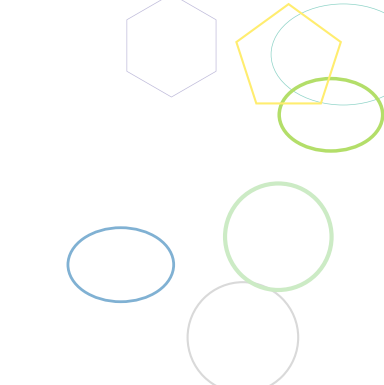[{"shape": "oval", "thickness": 0.5, "radius": 0.94, "center": [0.892, 0.859]}, {"shape": "hexagon", "thickness": 0.5, "radius": 0.67, "center": [0.445, 0.882]}, {"shape": "oval", "thickness": 2, "radius": 0.69, "center": [0.314, 0.312]}, {"shape": "oval", "thickness": 2.5, "radius": 0.67, "center": [0.86, 0.702]}, {"shape": "circle", "thickness": 1.5, "radius": 0.72, "center": [0.631, 0.123]}, {"shape": "circle", "thickness": 3, "radius": 0.69, "center": [0.723, 0.385]}, {"shape": "pentagon", "thickness": 1.5, "radius": 0.71, "center": [0.75, 0.847]}]